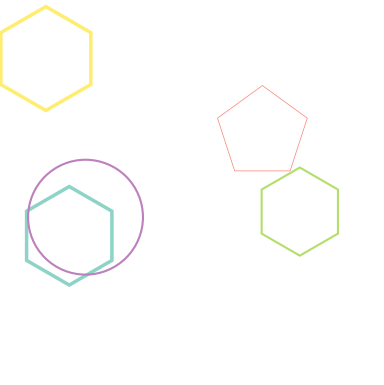[{"shape": "hexagon", "thickness": 2.5, "radius": 0.64, "center": [0.18, 0.388]}, {"shape": "pentagon", "thickness": 0.5, "radius": 0.61, "center": [0.682, 0.655]}, {"shape": "hexagon", "thickness": 1.5, "radius": 0.57, "center": [0.779, 0.45]}, {"shape": "circle", "thickness": 1.5, "radius": 0.75, "center": [0.222, 0.436]}, {"shape": "hexagon", "thickness": 2.5, "radius": 0.67, "center": [0.119, 0.848]}]